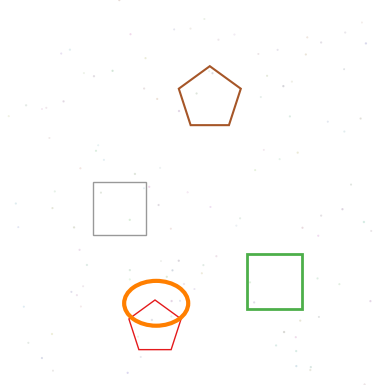[{"shape": "pentagon", "thickness": 1, "radius": 0.36, "center": [0.403, 0.15]}, {"shape": "square", "thickness": 2, "radius": 0.36, "center": [0.714, 0.269]}, {"shape": "oval", "thickness": 3, "radius": 0.42, "center": [0.406, 0.212]}, {"shape": "pentagon", "thickness": 1.5, "radius": 0.42, "center": [0.545, 0.743]}, {"shape": "square", "thickness": 1, "radius": 0.35, "center": [0.31, 0.458]}]